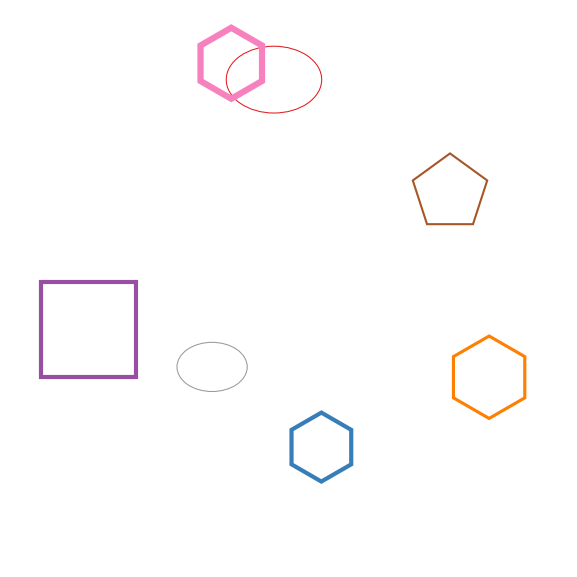[{"shape": "oval", "thickness": 0.5, "radius": 0.41, "center": [0.474, 0.861]}, {"shape": "hexagon", "thickness": 2, "radius": 0.3, "center": [0.556, 0.225]}, {"shape": "square", "thickness": 2, "radius": 0.41, "center": [0.154, 0.429]}, {"shape": "hexagon", "thickness": 1.5, "radius": 0.36, "center": [0.847, 0.346]}, {"shape": "pentagon", "thickness": 1, "radius": 0.34, "center": [0.779, 0.666]}, {"shape": "hexagon", "thickness": 3, "radius": 0.31, "center": [0.4, 0.89]}, {"shape": "oval", "thickness": 0.5, "radius": 0.3, "center": [0.367, 0.364]}]